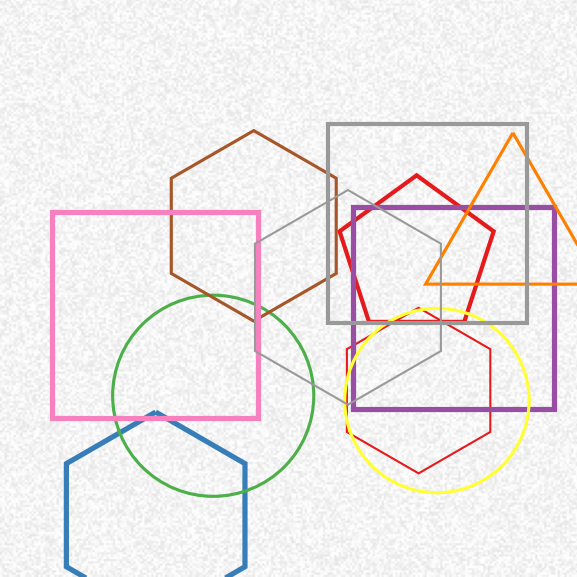[{"shape": "hexagon", "thickness": 1, "radius": 0.72, "center": [0.725, 0.323]}, {"shape": "pentagon", "thickness": 2, "radius": 0.7, "center": [0.721, 0.555]}, {"shape": "hexagon", "thickness": 2.5, "radius": 0.89, "center": [0.27, 0.107]}, {"shape": "circle", "thickness": 1.5, "radius": 0.87, "center": [0.369, 0.314]}, {"shape": "square", "thickness": 2.5, "radius": 0.87, "center": [0.785, 0.466]}, {"shape": "triangle", "thickness": 1.5, "radius": 0.87, "center": [0.888, 0.594]}, {"shape": "circle", "thickness": 1.5, "radius": 0.8, "center": [0.757, 0.306]}, {"shape": "hexagon", "thickness": 1.5, "radius": 0.82, "center": [0.439, 0.608]}, {"shape": "square", "thickness": 2.5, "radius": 0.89, "center": [0.268, 0.454]}, {"shape": "hexagon", "thickness": 1, "radius": 0.93, "center": [0.603, 0.484]}, {"shape": "square", "thickness": 2, "radius": 0.86, "center": [0.74, 0.612]}]